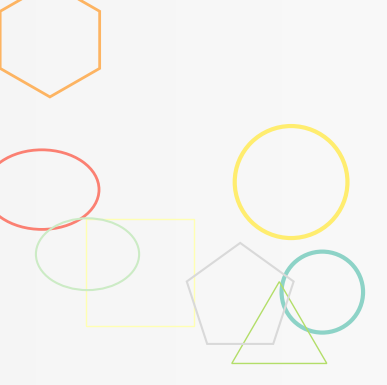[{"shape": "circle", "thickness": 3, "radius": 0.53, "center": [0.832, 0.241]}, {"shape": "square", "thickness": 1, "radius": 0.7, "center": [0.362, 0.293]}, {"shape": "oval", "thickness": 2, "radius": 0.74, "center": [0.108, 0.508]}, {"shape": "hexagon", "thickness": 2, "radius": 0.74, "center": [0.129, 0.897]}, {"shape": "triangle", "thickness": 1, "radius": 0.71, "center": [0.721, 0.127]}, {"shape": "pentagon", "thickness": 1.5, "radius": 0.72, "center": [0.62, 0.224]}, {"shape": "oval", "thickness": 1.5, "radius": 0.67, "center": [0.226, 0.34]}, {"shape": "circle", "thickness": 3, "radius": 0.73, "center": [0.751, 0.527]}]